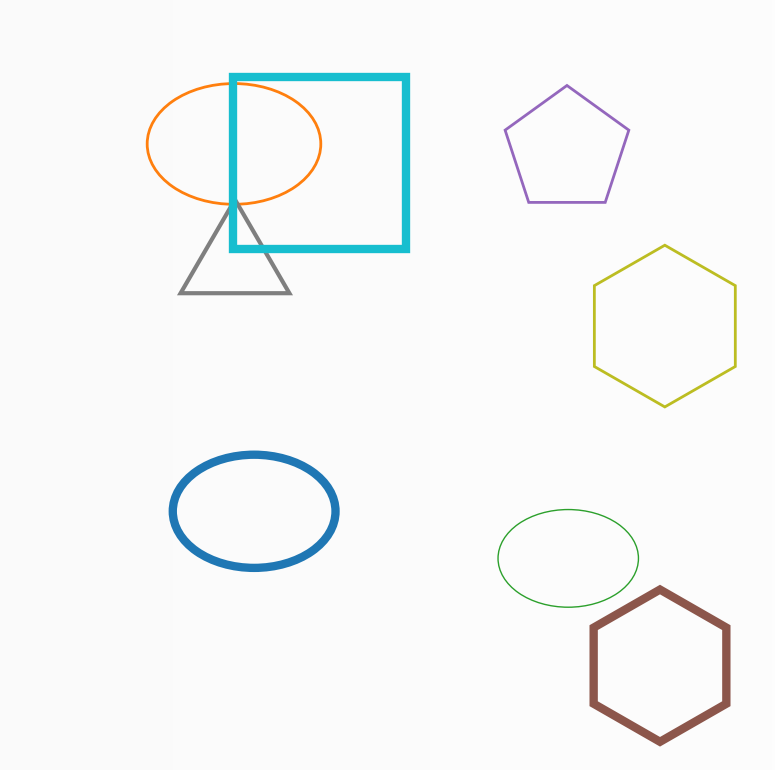[{"shape": "oval", "thickness": 3, "radius": 0.52, "center": [0.328, 0.336]}, {"shape": "oval", "thickness": 1, "radius": 0.56, "center": [0.302, 0.813]}, {"shape": "oval", "thickness": 0.5, "radius": 0.45, "center": [0.733, 0.275]}, {"shape": "pentagon", "thickness": 1, "radius": 0.42, "center": [0.732, 0.805]}, {"shape": "hexagon", "thickness": 3, "radius": 0.49, "center": [0.852, 0.135]}, {"shape": "triangle", "thickness": 1.5, "radius": 0.41, "center": [0.303, 0.66]}, {"shape": "hexagon", "thickness": 1, "radius": 0.53, "center": [0.858, 0.577]}, {"shape": "square", "thickness": 3, "radius": 0.56, "center": [0.412, 0.788]}]